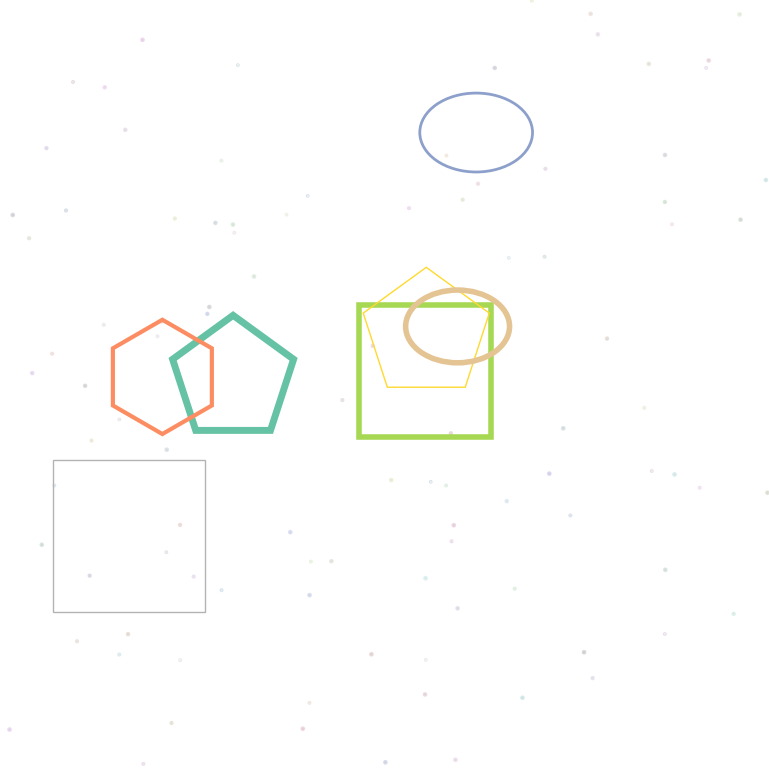[{"shape": "pentagon", "thickness": 2.5, "radius": 0.41, "center": [0.303, 0.508]}, {"shape": "hexagon", "thickness": 1.5, "radius": 0.37, "center": [0.211, 0.511]}, {"shape": "oval", "thickness": 1, "radius": 0.37, "center": [0.618, 0.828]}, {"shape": "square", "thickness": 2, "radius": 0.43, "center": [0.552, 0.519]}, {"shape": "pentagon", "thickness": 0.5, "radius": 0.43, "center": [0.554, 0.567]}, {"shape": "oval", "thickness": 2, "radius": 0.34, "center": [0.594, 0.576]}, {"shape": "square", "thickness": 0.5, "radius": 0.49, "center": [0.167, 0.304]}]